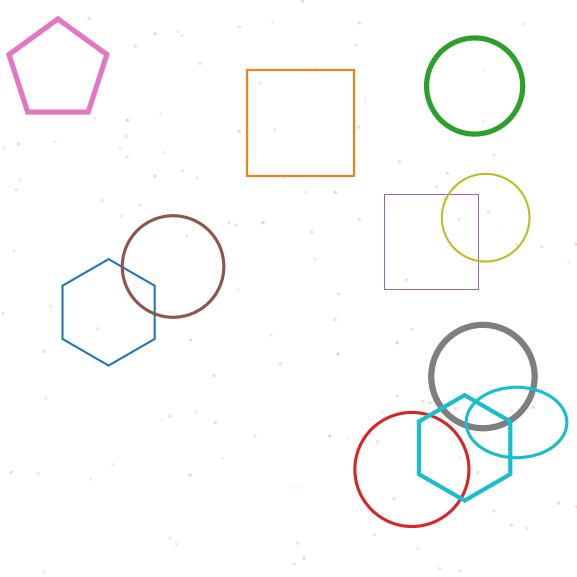[{"shape": "hexagon", "thickness": 1, "radius": 0.46, "center": [0.188, 0.458]}, {"shape": "square", "thickness": 1, "radius": 0.46, "center": [0.52, 0.786]}, {"shape": "circle", "thickness": 2.5, "radius": 0.42, "center": [0.822, 0.85]}, {"shape": "circle", "thickness": 1.5, "radius": 0.49, "center": [0.713, 0.186]}, {"shape": "square", "thickness": 0.5, "radius": 0.41, "center": [0.746, 0.581]}, {"shape": "circle", "thickness": 1.5, "radius": 0.44, "center": [0.3, 0.538]}, {"shape": "pentagon", "thickness": 2.5, "radius": 0.45, "center": [0.1, 0.877]}, {"shape": "circle", "thickness": 3, "radius": 0.45, "center": [0.836, 0.347]}, {"shape": "circle", "thickness": 1, "radius": 0.38, "center": [0.841, 0.622]}, {"shape": "hexagon", "thickness": 2, "radius": 0.46, "center": [0.805, 0.224]}, {"shape": "oval", "thickness": 1.5, "radius": 0.44, "center": [0.894, 0.268]}]